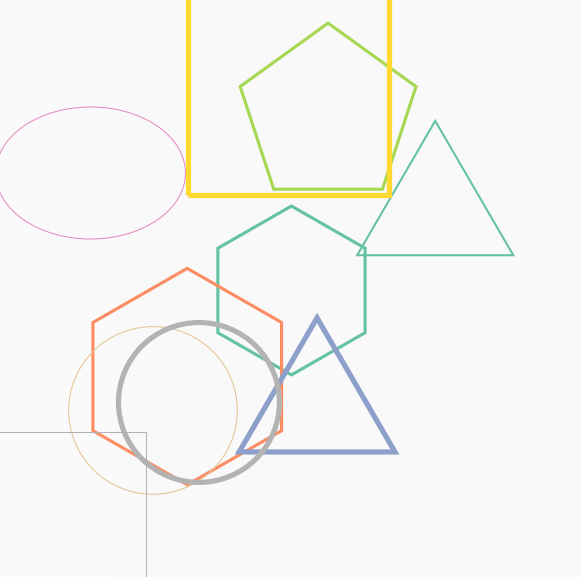[{"shape": "triangle", "thickness": 1, "radius": 0.78, "center": [0.749, 0.635]}, {"shape": "hexagon", "thickness": 1.5, "radius": 0.73, "center": [0.501, 0.496]}, {"shape": "hexagon", "thickness": 1.5, "radius": 0.94, "center": [0.322, 0.347]}, {"shape": "triangle", "thickness": 2.5, "radius": 0.77, "center": [0.545, 0.294]}, {"shape": "oval", "thickness": 0.5, "radius": 0.82, "center": [0.156, 0.7]}, {"shape": "pentagon", "thickness": 1.5, "radius": 0.8, "center": [0.564, 0.8]}, {"shape": "square", "thickness": 2.5, "radius": 0.86, "center": [0.496, 0.833]}, {"shape": "circle", "thickness": 0.5, "radius": 0.73, "center": [0.263, 0.288]}, {"shape": "square", "thickness": 0.5, "radius": 0.7, "center": [0.112, 0.112]}, {"shape": "circle", "thickness": 2.5, "radius": 0.69, "center": [0.342, 0.302]}]